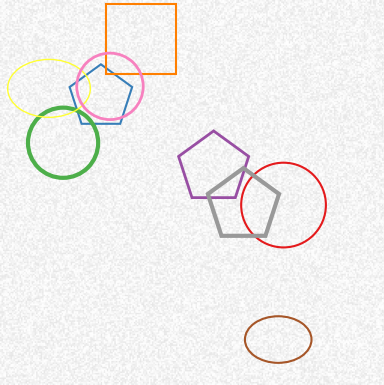[{"shape": "circle", "thickness": 1.5, "radius": 0.55, "center": [0.736, 0.467]}, {"shape": "pentagon", "thickness": 1.5, "radius": 0.43, "center": [0.262, 0.748]}, {"shape": "circle", "thickness": 3, "radius": 0.46, "center": [0.164, 0.629]}, {"shape": "pentagon", "thickness": 2, "radius": 0.48, "center": [0.555, 0.564]}, {"shape": "square", "thickness": 1.5, "radius": 0.45, "center": [0.367, 0.899]}, {"shape": "oval", "thickness": 1, "radius": 0.54, "center": [0.127, 0.77]}, {"shape": "oval", "thickness": 1.5, "radius": 0.43, "center": [0.723, 0.118]}, {"shape": "circle", "thickness": 2, "radius": 0.43, "center": [0.286, 0.776]}, {"shape": "pentagon", "thickness": 3, "radius": 0.49, "center": [0.632, 0.466]}]